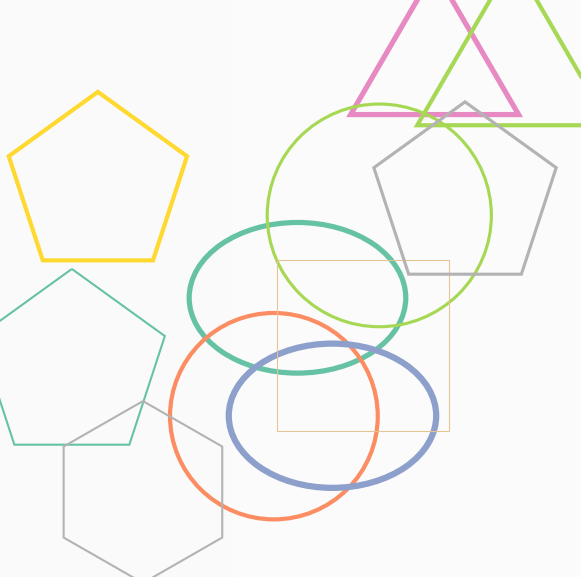[{"shape": "oval", "thickness": 2.5, "radius": 0.93, "center": [0.512, 0.483]}, {"shape": "pentagon", "thickness": 1, "radius": 0.84, "center": [0.124, 0.365]}, {"shape": "circle", "thickness": 2, "radius": 0.89, "center": [0.471, 0.278]}, {"shape": "oval", "thickness": 3, "radius": 0.89, "center": [0.572, 0.279]}, {"shape": "triangle", "thickness": 2.5, "radius": 0.83, "center": [0.748, 0.884]}, {"shape": "circle", "thickness": 1.5, "radius": 0.96, "center": [0.653, 0.626]}, {"shape": "triangle", "thickness": 2, "radius": 0.95, "center": [0.883, 0.878]}, {"shape": "pentagon", "thickness": 2, "radius": 0.81, "center": [0.168, 0.679]}, {"shape": "square", "thickness": 0.5, "radius": 0.74, "center": [0.625, 0.4]}, {"shape": "hexagon", "thickness": 1, "radius": 0.79, "center": [0.246, 0.147]}, {"shape": "pentagon", "thickness": 1.5, "radius": 0.82, "center": [0.8, 0.658]}]